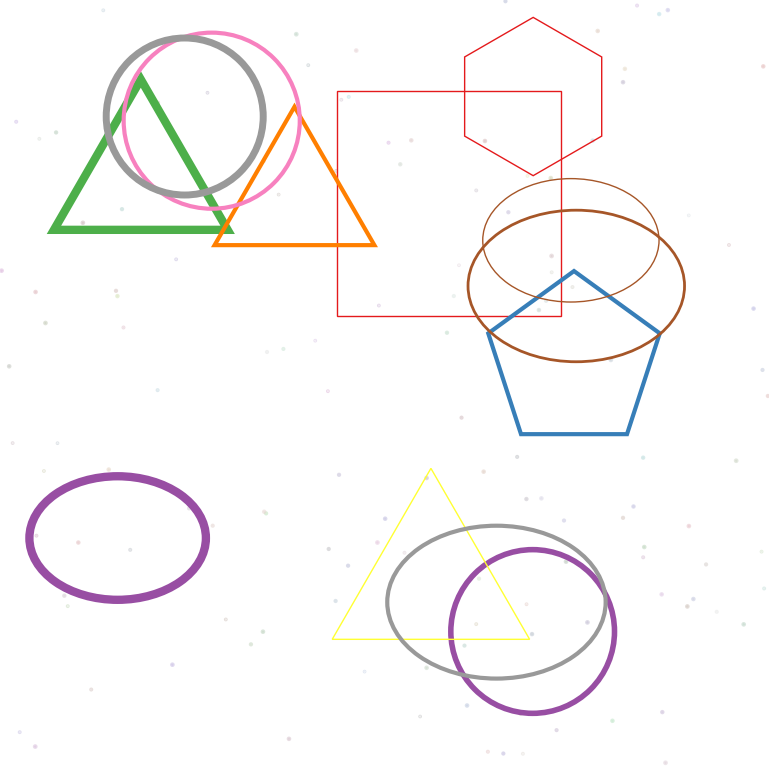[{"shape": "square", "thickness": 0.5, "radius": 0.73, "center": [0.583, 0.736]}, {"shape": "hexagon", "thickness": 0.5, "radius": 0.51, "center": [0.692, 0.875]}, {"shape": "pentagon", "thickness": 1.5, "radius": 0.59, "center": [0.745, 0.531]}, {"shape": "triangle", "thickness": 3, "radius": 0.65, "center": [0.183, 0.767]}, {"shape": "circle", "thickness": 2, "radius": 0.53, "center": [0.692, 0.18]}, {"shape": "oval", "thickness": 3, "radius": 0.57, "center": [0.153, 0.301]}, {"shape": "triangle", "thickness": 1.5, "radius": 0.6, "center": [0.382, 0.742]}, {"shape": "triangle", "thickness": 0.5, "radius": 0.74, "center": [0.56, 0.244]}, {"shape": "oval", "thickness": 1, "radius": 0.7, "center": [0.748, 0.629]}, {"shape": "oval", "thickness": 0.5, "radius": 0.57, "center": [0.741, 0.688]}, {"shape": "circle", "thickness": 1.5, "radius": 0.57, "center": [0.275, 0.843]}, {"shape": "oval", "thickness": 1.5, "radius": 0.71, "center": [0.645, 0.218]}, {"shape": "circle", "thickness": 2.5, "radius": 0.51, "center": [0.24, 0.849]}]